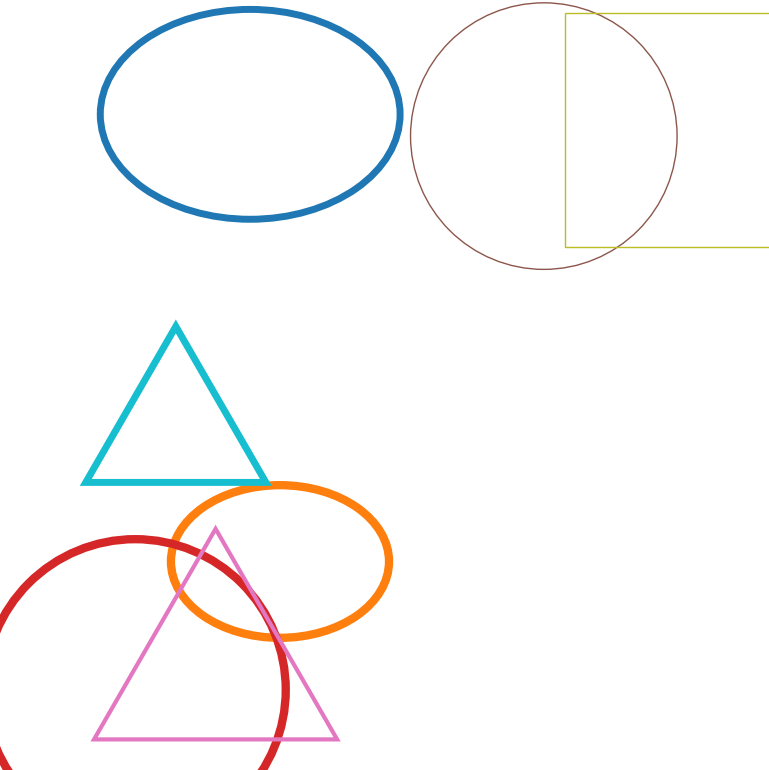[{"shape": "oval", "thickness": 2.5, "radius": 0.97, "center": [0.325, 0.852]}, {"shape": "oval", "thickness": 3, "radius": 0.71, "center": [0.364, 0.271]}, {"shape": "circle", "thickness": 3, "radius": 0.98, "center": [0.176, 0.104]}, {"shape": "circle", "thickness": 0.5, "radius": 0.87, "center": [0.706, 0.823]}, {"shape": "triangle", "thickness": 1.5, "radius": 0.91, "center": [0.28, 0.131]}, {"shape": "square", "thickness": 0.5, "radius": 0.76, "center": [0.886, 0.831]}, {"shape": "triangle", "thickness": 2.5, "radius": 0.68, "center": [0.228, 0.441]}]